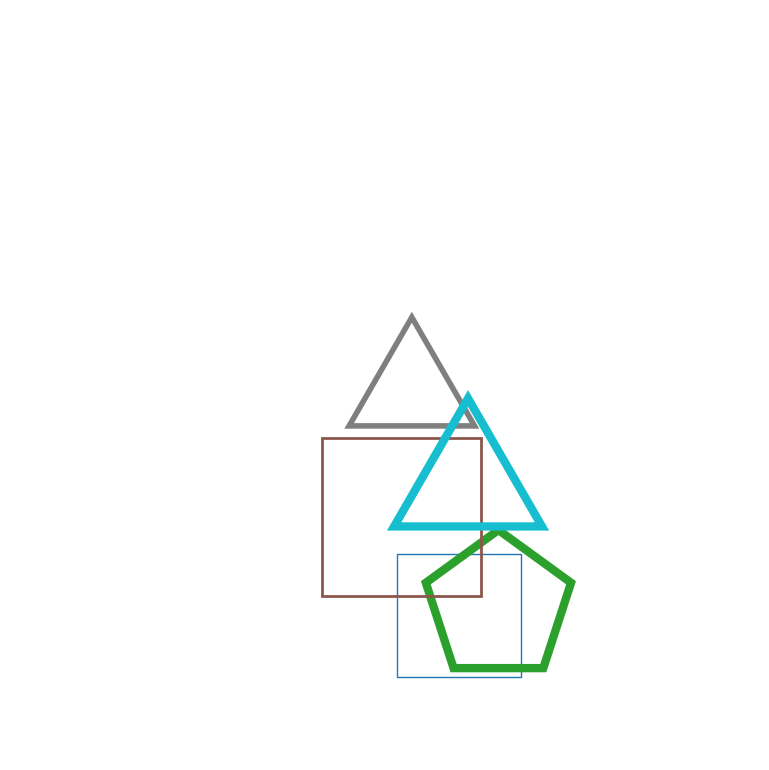[{"shape": "square", "thickness": 0.5, "radius": 0.4, "center": [0.596, 0.2]}, {"shape": "pentagon", "thickness": 3, "radius": 0.5, "center": [0.647, 0.213]}, {"shape": "square", "thickness": 1, "radius": 0.52, "center": [0.522, 0.329]}, {"shape": "triangle", "thickness": 2, "radius": 0.47, "center": [0.535, 0.494]}, {"shape": "triangle", "thickness": 3, "radius": 0.55, "center": [0.608, 0.372]}]